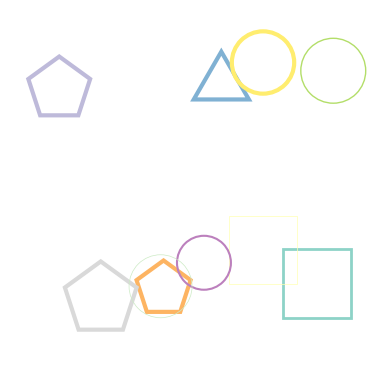[{"shape": "square", "thickness": 2, "radius": 0.44, "center": [0.823, 0.263]}, {"shape": "square", "thickness": 0.5, "radius": 0.44, "center": [0.684, 0.352]}, {"shape": "pentagon", "thickness": 3, "radius": 0.42, "center": [0.154, 0.769]}, {"shape": "triangle", "thickness": 3, "radius": 0.41, "center": [0.575, 0.783]}, {"shape": "pentagon", "thickness": 3, "radius": 0.37, "center": [0.425, 0.25]}, {"shape": "circle", "thickness": 1, "radius": 0.42, "center": [0.866, 0.816]}, {"shape": "pentagon", "thickness": 3, "radius": 0.49, "center": [0.262, 0.223]}, {"shape": "circle", "thickness": 1.5, "radius": 0.35, "center": [0.53, 0.317]}, {"shape": "circle", "thickness": 0.5, "radius": 0.41, "center": [0.417, 0.256]}, {"shape": "circle", "thickness": 3, "radius": 0.4, "center": [0.683, 0.838]}]